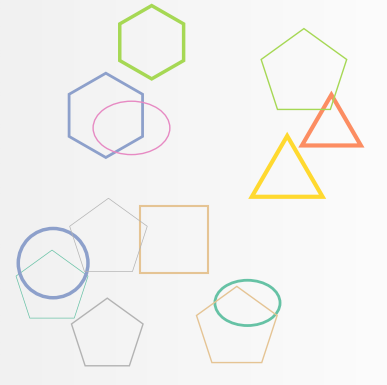[{"shape": "oval", "thickness": 2, "radius": 0.42, "center": [0.639, 0.213]}, {"shape": "pentagon", "thickness": 0.5, "radius": 0.49, "center": [0.134, 0.253]}, {"shape": "triangle", "thickness": 3, "radius": 0.44, "center": [0.855, 0.666]}, {"shape": "hexagon", "thickness": 2, "radius": 0.55, "center": [0.273, 0.7]}, {"shape": "circle", "thickness": 2.5, "radius": 0.45, "center": [0.137, 0.317]}, {"shape": "oval", "thickness": 1, "radius": 0.5, "center": [0.339, 0.668]}, {"shape": "hexagon", "thickness": 2.5, "radius": 0.48, "center": [0.391, 0.89]}, {"shape": "pentagon", "thickness": 1, "radius": 0.58, "center": [0.784, 0.81]}, {"shape": "triangle", "thickness": 3, "radius": 0.53, "center": [0.741, 0.542]}, {"shape": "square", "thickness": 1.5, "radius": 0.44, "center": [0.449, 0.378]}, {"shape": "pentagon", "thickness": 1, "radius": 0.55, "center": [0.611, 0.147]}, {"shape": "pentagon", "thickness": 1, "radius": 0.49, "center": [0.277, 0.128]}, {"shape": "pentagon", "thickness": 0.5, "radius": 0.53, "center": [0.28, 0.38]}]